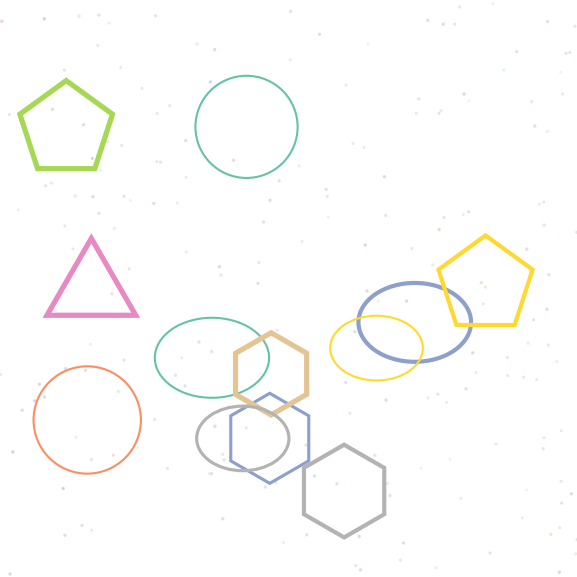[{"shape": "oval", "thickness": 1, "radius": 0.49, "center": [0.367, 0.38]}, {"shape": "circle", "thickness": 1, "radius": 0.44, "center": [0.427, 0.779]}, {"shape": "circle", "thickness": 1, "radius": 0.46, "center": [0.151, 0.272]}, {"shape": "oval", "thickness": 2, "radius": 0.49, "center": [0.718, 0.441]}, {"shape": "hexagon", "thickness": 1.5, "radius": 0.39, "center": [0.467, 0.24]}, {"shape": "triangle", "thickness": 2.5, "radius": 0.44, "center": [0.158, 0.498]}, {"shape": "pentagon", "thickness": 2.5, "radius": 0.42, "center": [0.115, 0.775]}, {"shape": "oval", "thickness": 1, "radius": 0.4, "center": [0.652, 0.396]}, {"shape": "pentagon", "thickness": 2, "radius": 0.43, "center": [0.841, 0.506]}, {"shape": "hexagon", "thickness": 2.5, "radius": 0.36, "center": [0.469, 0.352]}, {"shape": "oval", "thickness": 1.5, "radius": 0.4, "center": [0.42, 0.24]}, {"shape": "hexagon", "thickness": 2, "radius": 0.4, "center": [0.596, 0.149]}]